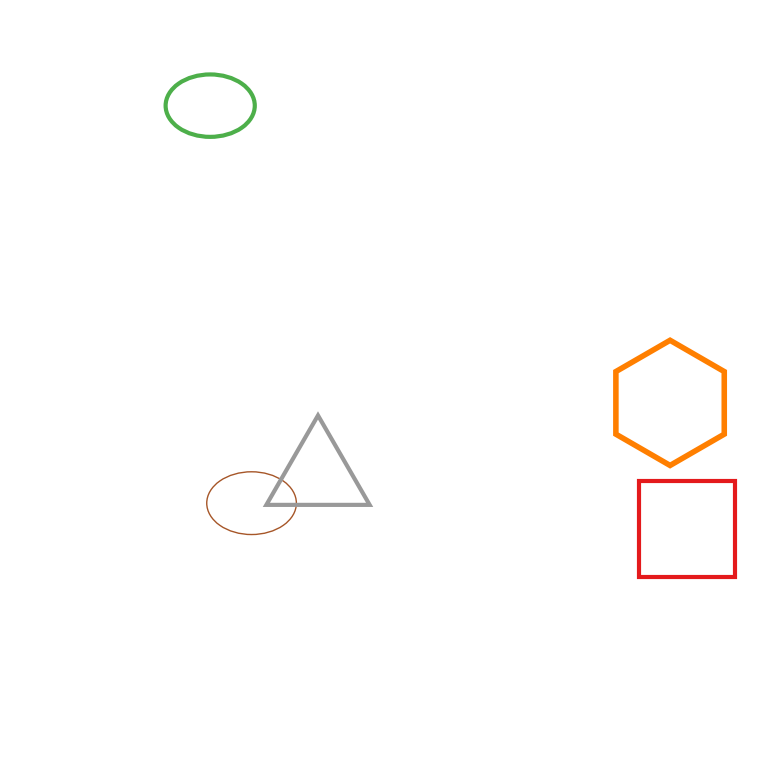[{"shape": "square", "thickness": 1.5, "radius": 0.31, "center": [0.892, 0.313]}, {"shape": "oval", "thickness": 1.5, "radius": 0.29, "center": [0.273, 0.863]}, {"shape": "hexagon", "thickness": 2, "radius": 0.41, "center": [0.87, 0.477]}, {"shape": "oval", "thickness": 0.5, "radius": 0.29, "center": [0.327, 0.347]}, {"shape": "triangle", "thickness": 1.5, "radius": 0.39, "center": [0.413, 0.383]}]